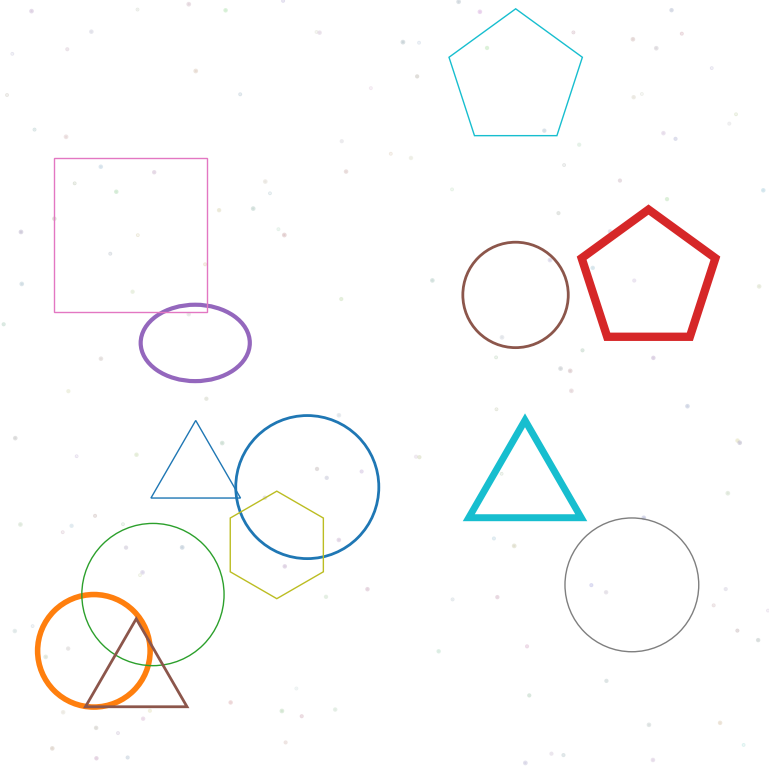[{"shape": "triangle", "thickness": 0.5, "radius": 0.34, "center": [0.254, 0.387]}, {"shape": "circle", "thickness": 1, "radius": 0.46, "center": [0.399, 0.367]}, {"shape": "circle", "thickness": 2, "radius": 0.37, "center": [0.122, 0.155]}, {"shape": "circle", "thickness": 0.5, "radius": 0.46, "center": [0.199, 0.228]}, {"shape": "pentagon", "thickness": 3, "radius": 0.46, "center": [0.842, 0.637]}, {"shape": "oval", "thickness": 1.5, "radius": 0.35, "center": [0.254, 0.555]}, {"shape": "triangle", "thickness": 1, "radius": 0.38, "center": [0.177, 0.12]}, {"shape": "circle", "thickness": 1, "radius": 0.34, "center": [0.67, 0.617]}, {"shape": "square", "thickness": 0.5, "radius": 0.5, "center": [0.17, 0.695]}, {"shape": "circle", "thickness": 0.5, "radius": 0.43, "center": [0.821, 0.24]}, {"shape": "hexagon", "thickness": 0.5, "radius": 0.35, "center": [0.359, 0.292]}, {"shape": "triangle", "thickness": 2.5, "radius": 0.42, "center": [0.682, 0.37]}, {"shape": "pentagon", "thickness": 0.5, "radius": 0.46, "center": [0.67, 0.897]}]